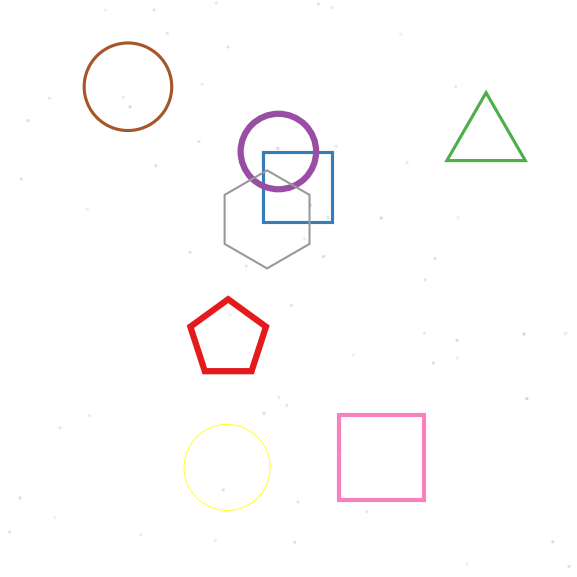[{"shape": "pentagon", "thickness": 3, "radius": 0.34, "center": [0.395, 0.412]}, {"shape": "square", "thickness": 1.5, "radius": 0.3, "center": [0.516, 0.675]}, {"shape": "triangle", "thickness": 1.5, "radius": 0.39, "center": [0.842, 0.76]}, {"shape": "circle", "thickness": 3, "radius": 0.33, "center": [0.482, 0.737]}, {"shape": "circle", "thickness": 0.5, "radius": 0.37, "center": [0.393, 0.19]}, {"shape": "circle", "thickness": 1.5, "radius": 0.38, "center": [0.222, 0.849]}, {"shape": "square", "thickness": 2, "radius": 0.37, "center": [0.66, 0.208]}, {"shape": "hexagon", "thickness": 1, "radius": 0.42, "center": [0.462, 0.619]}]